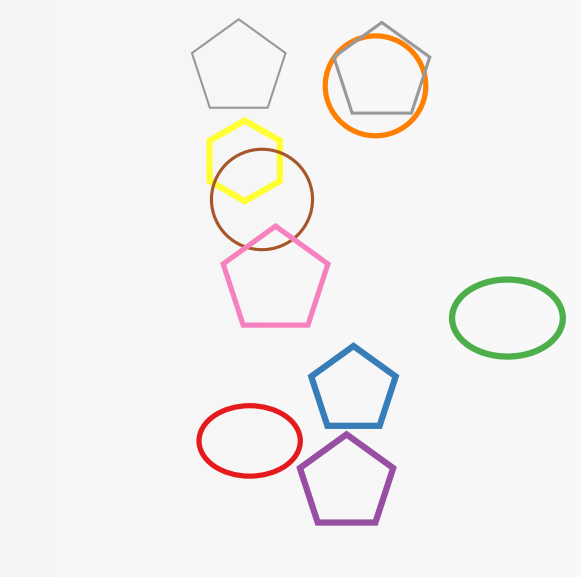[{"shape": "oval", "thickness": 2.5, "radius": 0.44, "center": [0.43, 0.236]}, {"shape": "pentagon", "thickness": 3, "radius": 0.38, "center": [0.608, 0.324]}, {"shape": "oval", "thickness": 3, "radius": 0.48, "center": [0.873, 0.448]}, {"shape": "pentagon", "thickness": 3, "radius": 0.42, "center": [0.596, 0.163]}, {"shape": "circle", "thickness": 2.5, "radius": 0.43, "center": [0.646, 0.851]}, {"shape": "hexagon", "thickness": 3, "radius": 0.35, "center": [0.421, 0.721]}, {"shape": "circle", "thickness": 1.5, "radius": 0.43, "center": [0.451, 0.654]}, {"shape": "pentagon", "thickness": 2.5, "radius": 0.47, "center": [0.474, 0.513]}, {"shape": "pentagon", "thickness": 1, "radius": 0.42, "center": [0.411, 0.881]}, {"shape": "pentagon", "thickness": 1.5, "radius": 0.43, "center": [0.657, 0.873]}]